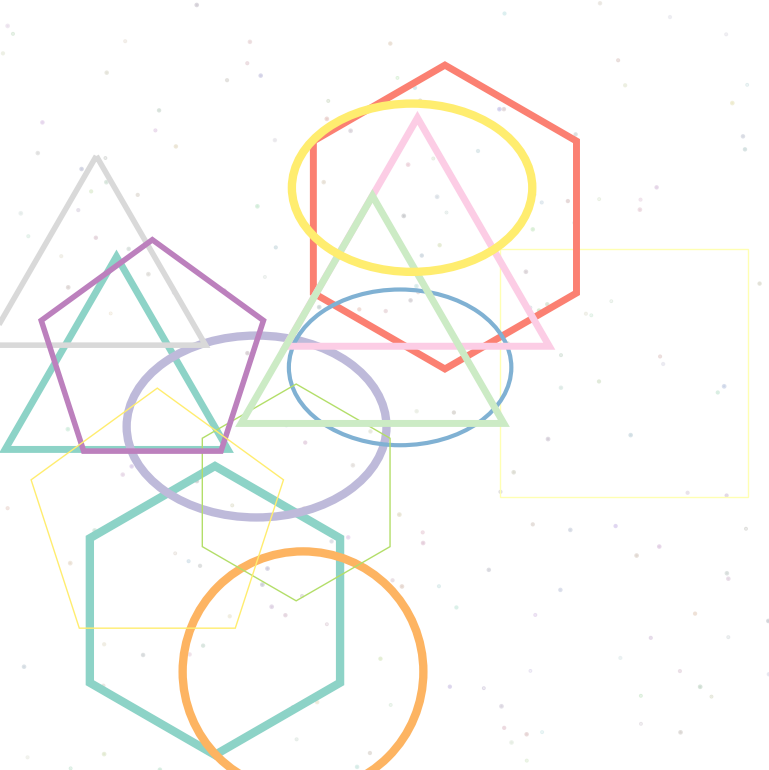[{"shape": "triangle", "thickness": 2.5, "radius": 0.84, "center": [0.151, 0.5]}, {"shape": "hexagon", "thickness": 3, "radius": 0.94, "center": [0.279, 0.207]}, {"shape": "square", "thickness": 0.5, "radius": 0.81, "center": [0.811, 0.515]}, {"shape": "oval", "thickness": 3, "radius": 0.84, "center": [0.333, 0.446]}, {"shape": "hexagon", "thickness": 2.5, "radius": 0.99, "center": [0.578, 0.718]}, {"shape": "oval", "thickness": 1.5, "radius": 0.72, "center": [0.52, 0.523]}, {"shape": "circle", "thickness": 3, "radius": 0.78, "center": [0.394, 0.128]}, {"shape": "hexagon", "thickness": 0.5, "radius": 0.7, "center": [0.385, 0.36]}, {"shape": "triangle", "thickness": 2.5, "radius": 0.99, "center": [0.542, 0.649]}, {"shape": "triangle", "thickness": 2, "radius": 0.82, "center": [0.125, 0.634]}, {"shape": "pentagon", "thickness": 2, "radius": 0.76, "center": [0.198, 0.537]}, {"shape": "triangle", "thickness": 2.5, "radius": 0.99, "center": [0.484, 0.549]}, {"shape": "oval", "thickness": 3, "radius": 0.78, "center": [0.535, 0.756]}, {"shape": "pentagon", "thickness": 0.5, "radius": 0.86, "center": [0.204, 0.324]}]